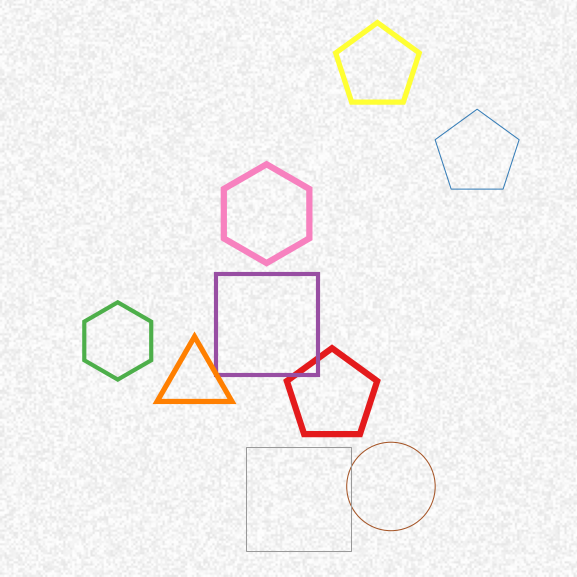[{"shape": "pentagon", "thickness": 3, "radius": 0.41, "center": [0.575, 0.314]}, {"shape": "pentagon", "thickness": 0.5, "radius": 0.38, "center": [0.826, 0.734]}, {"shape": "hexagon", "thickness": 2, "radius": 0.33, "center": [0.204, 0.409]}, {"shape": "square", "thickness": 2, "radius": 0.44, "center": [0.462, 0.437]}, {"shape": "triangle", "thickness": 2.5, "radius": 0.37, "center": [0.337, 0.341]}, {"shape": "pentagon", "thickness": 2.5, "radius": 0.38, "center": [0.654, 0.884]}, {"shape": "circle", "thickness": 0.5, "radius": 0.38, "center": [0.677, 0.157]}, {"shape": "hexagon", "thickness": 3, "radius": 0.43, "center": [0.462, 0.629]}, {"shape": "square", "thickness": 0.5, "radius": 0.45, "center": [0.516, 0.135]}]